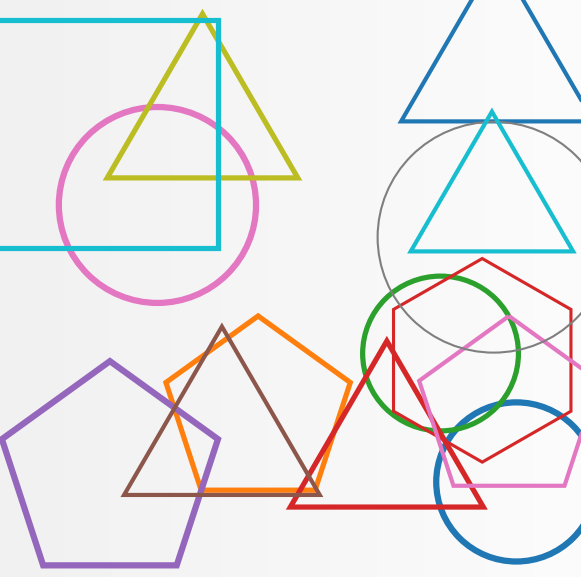[{"shape": "circle", "thickness": 3, "radius": 0.69, "center": [0.888, 0.165]}, {"shape": "triangle", "thickness": 2, "radius": 0.96, "center": [0.856, 0.885]}, {"shape": "pentagon", "thickness": 2.5, "radius": 0.83, "center": [0.444, 0.285]}, {"shape": "circle", "thickness": 2.5, "radius": 0.67, "center": [0.758, 0.387]}, {"shape": "triangle", "thickness": 2.5, "radius": 0.96, "center": [0.666, 0.217]}, {"shape": "hexagon", "thickness": 1.5, "radius": 0.88, "center": [0.83, 0.375]}, {"shape": "pentagon", "thickness": 3, "radius": 0.98, "center": [0.189, 0.178]}, {"shape": "triangle", "thickness": 2, "radius": 0.97, "center": [0.382, 0.239]}, {"shape": "circle", "thickness": 3, "radius": 0.85, "center": [0.271, 0.644]}, {"shape": "pentagon", "thickness": 2, "radius": 0.81, "center": [0.876, 0.289]}, {"shape": "circle", "thickness": 1, "radius": 1.0, "center": [0.849, 0.588]}, {"shape": "triangle", "thickness": 2.5, "radius": 0.95, "center": [0.348, 0.786]}, {"shape": "triangle", "thickness": 2, "radius": 0.81, "center": [0.846, 0.644]}, {"shape": "square", "thickness": 2.5, "radius": 0.99, "center": [0.178, 0.767]}]